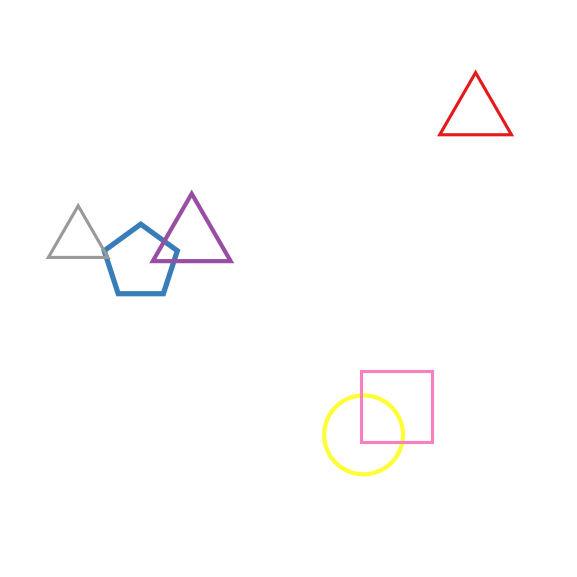[{"shape": "triangle", "thickness": 1.5, "radius": 0.36, "center": [0.824, 0.802]}, {"shape": "pentagon", "thickness": 2.5, "radius": 0.33, "center": [0.244, 0.544]}, {"shape": "triangle", "thickness": 2, "radius": 0.39, "center": [0.332, 0.586]}, {"shape": "circle", "thickness": 2, "radius": 0.34, "center": [0.63, 0.246]}, {"shape": "square", "thickness": 1.5, "radius": 0.31, "center": [0.687, 0.295]}, {"shape": "triangle", "thickness": 1.5, "radius": 0.3, "center": [0.135, 0.583]}]